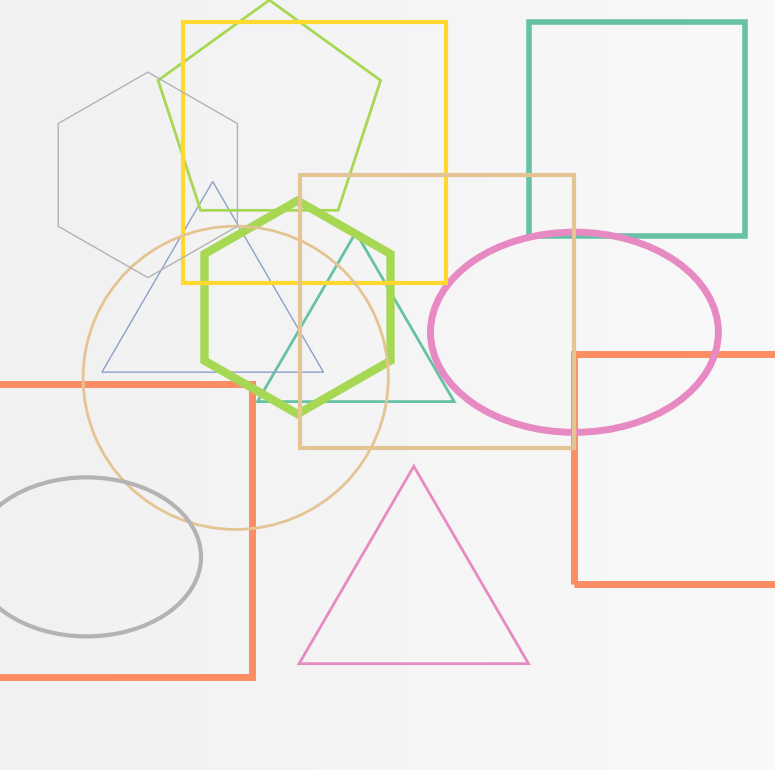[{"shape": "triangle", "thickness": 1, "radius": 0.73, "center": [0.459, 0.552]}, {"shape": "square", "thickness": 2, "radius": 0.7, "center": [0.822, 0.832]}, {"shape": "square", "thickness": 2.5, "radius": 0.75, "center": [0.89, 0.391]}, {"shape": "square", "thickness": 2.5, "radius": 0.95, "center": [0.136, 0.311]}, {"shape": "triangle", "thickness": 0.5, "radius": 0.83, "center": [0.274, 0.599]}, {"shape": "oval", "thickness": 2.5, "radius": 0.93, "center": [0.741, 0.568]}, {"shape": "triangle", "thickness": 1, "radius": 0.85, "center": [0.534, 0.224]}, {"shape": "pentagon", "thickness": 1, "radius": 0.75, "center": [0.348, 0.849]}, {"shape": "hexagon", "thickness": 3, "radius": 0.69, "center": [0.384, 0.601]}, {"shape": "square", "thickness": 1.5, "radius": 0.85, "center": [0.406, 0.802]}, {"shape": "circle", "thickness": 1, "radius": 0.98, "center": [0.304, 0.509]}, {"shape": "square", "thickness": 1.5, "radius": 0.89, "center": [0.564, 0.596]}, {"shape": "oval", "thickness": 1.5, "radius": 0.74, "center": [0.112, 0.277]}, {"shape": "hexagon", "thickness": 0.5, "radius": 0.67, "center": [0.191, 0.773]}]